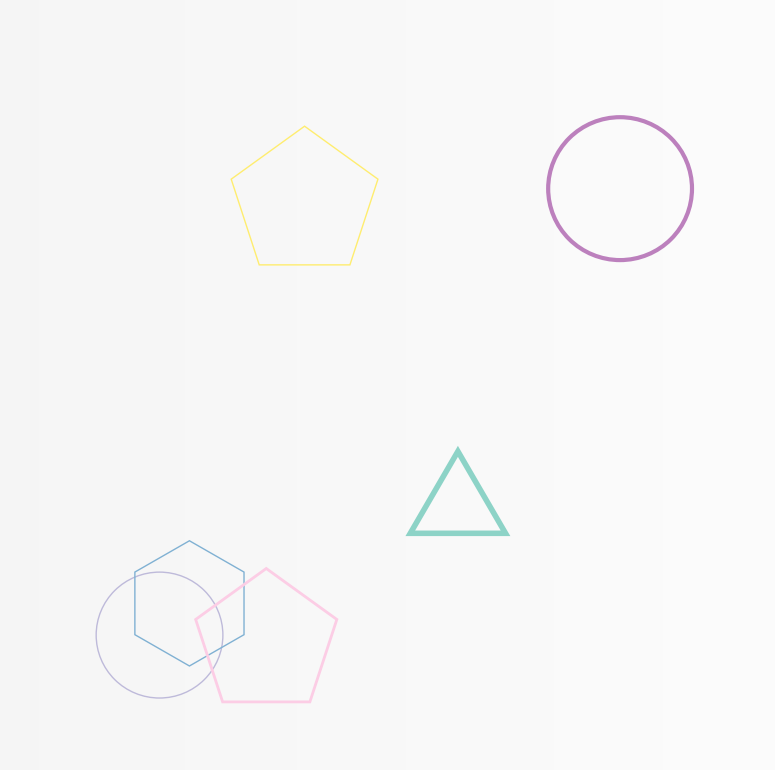[{"shape": "triangle", "thickness": 2, "radius": 0.35, "center": [0.591, 0.343]}, {"shape": "circle", "thickness": 0.5, "radius": 0.41, "center": [0.206, 0.175]}, {"shape": "hexagon", "thickness": 0.5, "radius": 0.41, "center": [0.244, 0.216]}, {"shape": "pentagon", "thickness": 1, "radius": 0.48, "center": [0.344, 0.166]}, {"shape": "circle", "thickness": 1.5, "radius": 0.46, "center": [0.8, 0.755]}, {"shape": "pentagon", "thickness": 0.5, "radius": 0.5, "center": [0.393, 0.737]}]